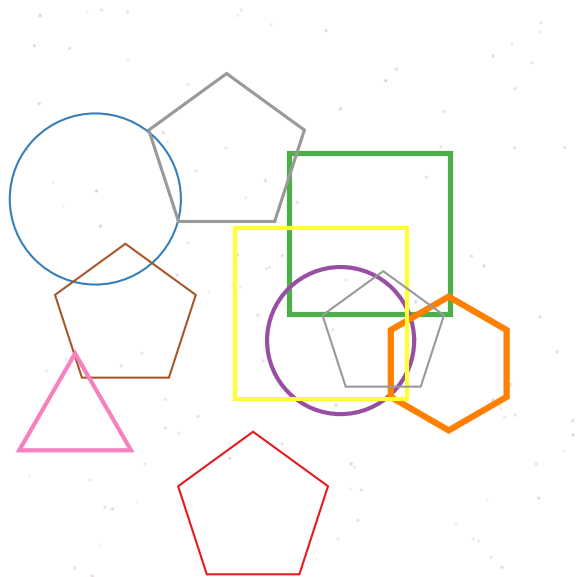[{"shape": "pentagon", "thickness": 1, "radius": 0.68, "center": [0.438, 0.115]}, {"shape": "circle", "thickness": 1, "radius": 0.74, "center": [0.165, 0.655]}, {"shape": "square", "thickness": 2.5, "radius": 0.7, "center": [0.639, 0.595]}, {"shape": "circle", "thickness": 2, "radius": 0.64, "center": [0.59, 0.409]}, {"shape": "hexagon", "thickness": 3, "radius": 0.58, "center": [0.777, 0.37]}, {"shape": "square", "thickness": 2, "radius": 0.74, "center": [0.556, 0.456]}, {"shape": "pentagon", "thickness": 1, "radius": 0.64, "center": [0.217, 0.449]}, {"shape": "triangle", "thickness": 2, "radius": 0.56, "center": [0.13, 0.275]}, {"shape": "pentagon", "thickness": 1.5, "radius": 0.71, "center": [0.392, 0.73]}, {"shape": "pentagon", "thickness": 1, "radius": 0.55, "center": [0.664, 0.419]}]